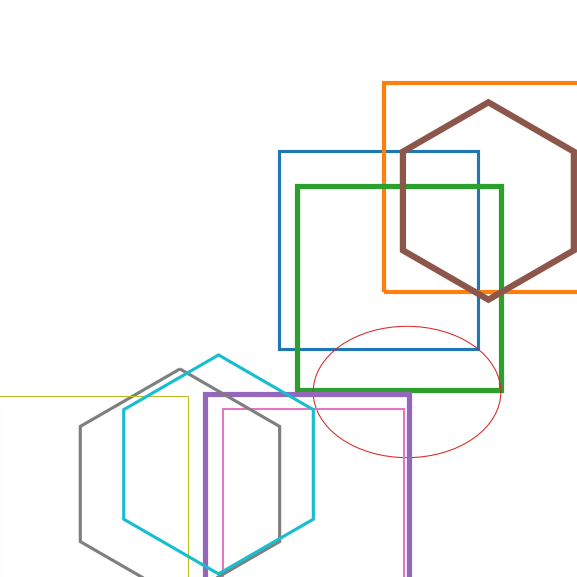[{"shape": "square", "thickness": 1.5, "radius": 0.86, "center": [0.655, 0.566]}, {"shape": "square", "thickness": 2, "radius": 0.9, "center": [0.845, 0.674]}, {"shape": "square", "thickness": 2.5, "radius": 0.88, "center": [0.691, 0.5]}, {"shape": "oval", "thickness": 0.5, "radius": 0.81, "center": [0.705, 0.32]}, {"shape": "square", "thickness": 2.5, "radius": 0.89, "center": [0.532, 0.14]}, {"shape": "hexagon", "thickness": 3, "radius": 0.85, "center": [0.846, 0.651]}, {"shape": "square", "thickness": 1, "radius": 0.78, "center": [0.543, 0.134]}, {"shape": "hexagon", "thickness": 1.5, "radius": 1.0, "center": [0.312, 0.161]}, {"shape": "square", "thickness": 0.5, "radius": 0.82, "center": [0.162, 0.151]}, {"shape": "hexagon", "thickness": 1.5, "radius": 0.95, "center": [0.378, 0.195]}]